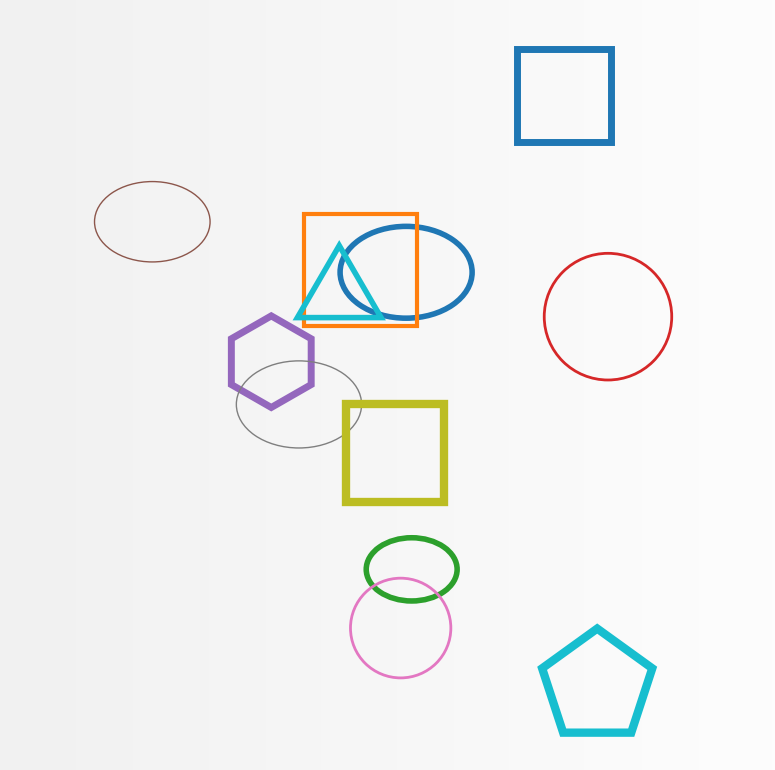[{"shape": "square", "thickness": 2.5, "radius": 0.3, "center": [0.728, 0.876]}, {"shape": "oval", "thickness": 2, "radius": 0.43, "center": [0.524, 0.646]}, {"shape": "square", "thickness": 1.5, "radius": 0.36, "center": [0.466, 0.649]}, {"shape": "oval", "thickness": 2, "radius": 0.29, "center": [0.531, 0.261]}, {"shape": "circle", "thickness": 1, "radius": 0.41, "center": [0.784, 0.589]}, {"shape": "hexagon", "thickness": 2.5, "radius": 0.3, "center": [0.35, 0.53]}, {"shape": "oval", "thickness": 0.5, "radius": 0.37, "center": [0.197, 0.712]}, {"shape": "circle", "thickness": 1, "radius": 0.32, "center": [0.517, 0.184]}, {"shape": "oval", "thickness": 0.5, "radius": 0.4, "center": [0.386, 0.475]}, {"shape": "square", "thickness": 3, "radius": 0.32, "center": [0.509, 0.412]}, {"shape": "pentagon", "thickness": 3, "radius": 0.37, "center": [0.771, 0.109]}, {"shape": "triangle", "thickness": 2, "radius": 0.31, "center": [0.438, 0.619]}]